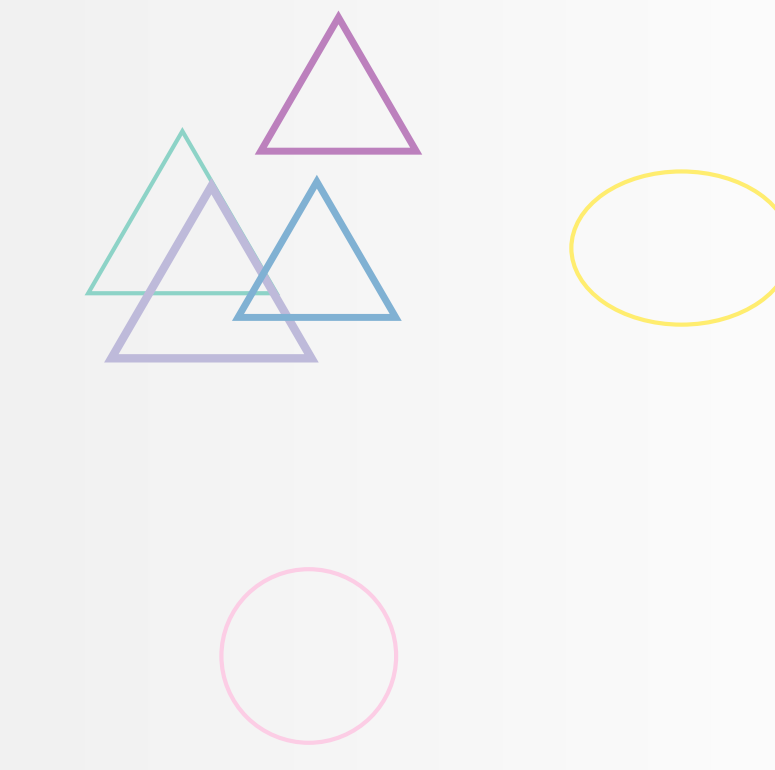[{"shape": "triangle", "thickness": 1.5, "radius": 0.7, "center": [0.235, 0.689]}, {"shape": "triangle", "thickness": 3, "radius": 0.75, "center": [0.273, 0.609]}, {"shape": "triangle", "thickness": 2.5, "radius": 0.59, "center": [0.409, 0.647]}, {"shape": "circle", "thickness": 1.5, "radius": 0.56, "center": [0.398, 0.148]}, {"shape": "triangle", "thickness": 2.5, "radius": 0.58, "center": [0.437, 0.862]}, {"shape": "oval", "thickness": 1.5, "radius": 0.71, "center": [0.879, 0.678]}]